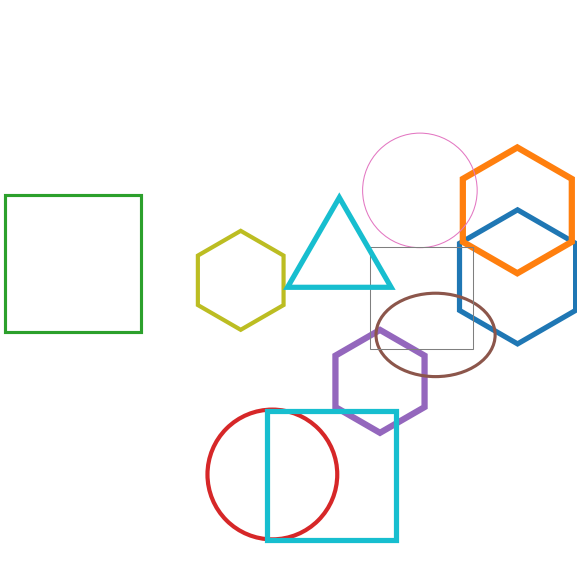[{"shape": "hexagon", "thickness": 2.5, "radius": 0.58, "center": [0.896, 0.52]}, {"shape": "hexagon", "thickness": 3, "radius": 0.54, "center": [0.896, 0.635]}, {"shape": "square", "thickness": 1.5, "radius": 0.59, "center": [0.126, 0.543]}, {"shape": "circle", "thickness": 2, "radius": 0.56, "center": [0.472, 0.178]}, {"shape": "hexagon", "thickness": 3, "radius": 0.45, "center": [0.658, 0.339]}, {"shape": "oval", "thickness": 1.5, "radius": 0.52, "center": [0.754, 0.419]}, {"shape": "circle", "thickness": 0.5, "radius": 0.5, "center": [0.727, 0.669]}, {"shape": "square", "thickness": 0.5, "radius": 0.44, "center": [0.73, 0.482]}, {"shape": "hexagon", "thickness": 2, "radius": 0.43, "center": [0.417, 0.514]}, {"shape": "square", "thickness": 2.5, "radius": 0.56, "center": [0.575, 0.175]}, {"shape": "triangle", "thickness": 2.5, "radius": 0.52, "center": [0.588, 0.553]}]